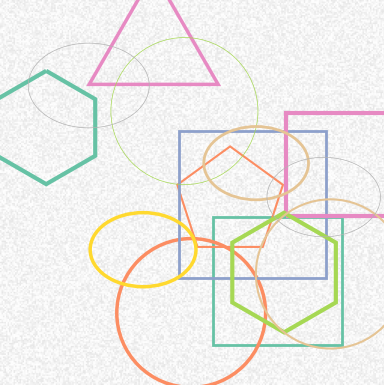[{"shape": "square", "thickness": 2, "radius": 0.83, "center": [0.72, 0.27]}, {"shape": "hexagon", "thickness": 3, "radius": 0.74, "center": [0.12, 0.669]}, {"shape": "circle", "thickness": 2.5, "radius": 0.97, "center": [0.497, 0.187]}, {"shape": "pentagon", "thickness": 1.5, "radius": 0.72, "center": [0.598, 0.475]}, {"shape": "square", "thickness": 2, "radius": 0.95, "center": [0.657, 0.468]}, {"shape": "square", "thickness": 3, "radius": 0.67, "center": [0.877, 0.573]}, {"shape": "triangle", "thickness": 2.5, "radius": 0.97, "center": [0.399, 0.877]}, {"shape": "hexagon", "thickness": 3, "radius": 0.78, "center": [0.738, 0.292]}, {"shape": "circle", "thickness": 0.5, "radius": 0.95, "center": [0.479, 0.712]}, {"shape": "oval", "thickness": 2.5, "radius": 0.69, "center": [0.372, 0.351]}, {"shape": "oval", "thickness": 2, "radius": 0.68, "center": [0.665, 0.576]}, {"shape": "circle", "thickness": 1.5, "radius": 0.97, "center": [0.858, 0.288]}, {"shape": "oval", "thickness": 0.5, "radius": 0.74, "center": [0.841, 0.488]}, {"shape": "oval", "thickness": 0.5, "radius": 0.79, "center": [0.23, 0.778]}]